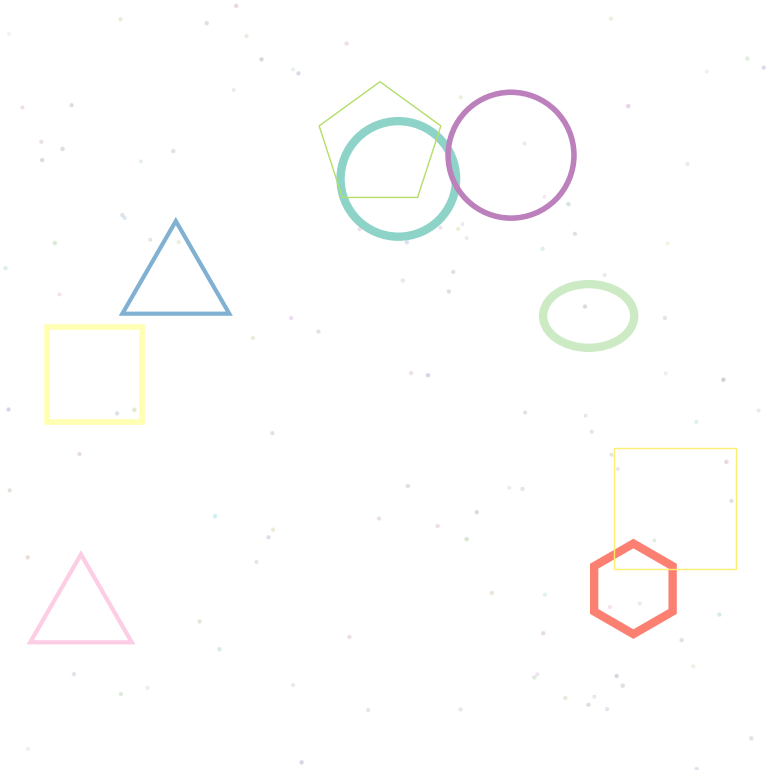[{"shape": "circle", "thickness": 3, "radius": 0.38, "center": [0.517, 0.768]}, {"shape": "square", "thickness": 2, "radius": 0.31, "center": [0.123, 0.513]}, {"shape": "hexagon", "thickness": 3, "radius": 0.29, "center": [0.823, 0.235]}, {"shape": "triangle", "thickness": 1.5, "radius": 0.4, "center": [0.228, 0.633]}, {"shape": "pentagon", "thickness": 0.5, "radius": 0.42, "center": [0.493, 0.811]}, {"shape": "triangle", "thickness": 1.5, "radius": 0.38, "center": [0.105, 0.204]}, {"shape": "circle", "thickness": 2, "radius": 0.41, "center": [0.664, 0.798]}, {"shape": "oval", "thickness": 3, "radius": 0.3, "center": [0.765, 0.59]}, {"shape": "square", "thickness": 0.5, "radius": 0.39, "center": [0.877, 0.34]}]